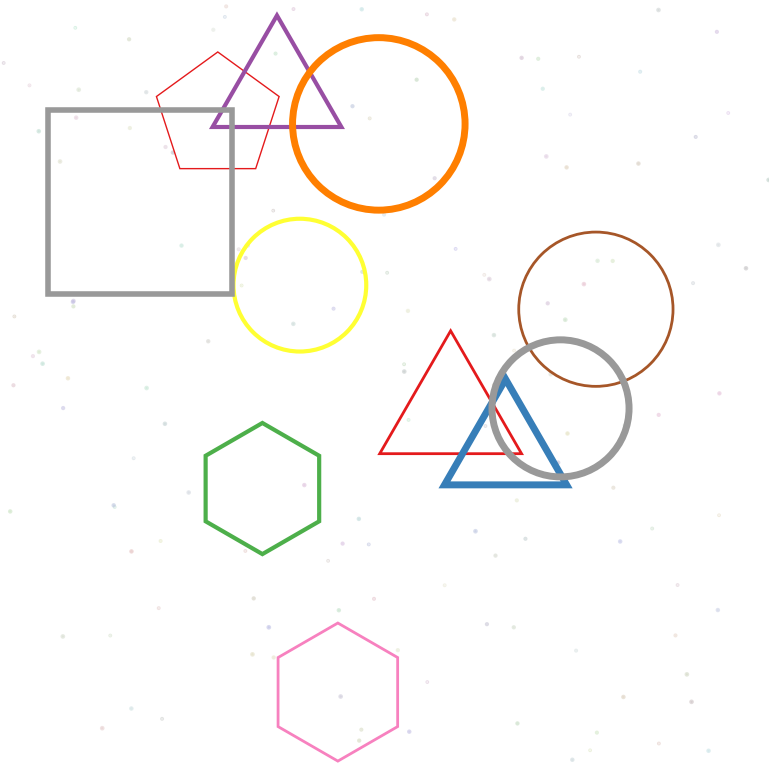[{"shape": "triangle", "thickness": 1, "radius": 0.53, "center": [0.585, 0.464]}, {"shape": "pentagon", "thickness": 0.5, "radius": 0.42, "center": [0.283, 0.849]}, {"shape": "triangle", "thickness": 2.5, "radius": 0.46, "center": [0.657, 0.416]}, {"shape": "hexagon", "thickness": 1.5, "radius": 0.43, "center": [0.341, 0.366]}, {"shape": "triangle", "thickness": 1.5, "radius": 0.48, "center": [0.36, 0.883]}, {"shape": "circle", "thickness": 2.5, "radius": 0.56, "center": [0.492, 0.839]}, {"shape": "circle", "thickness": 1.5, "radius": 0.43, "center": [0.389, 0.63]}, {"shape": "circle", "thickness": 1, "radius": 0.5, "center": [0.774, 0.598]}, {"shape": "hexagon", "thickness": 1, "radius": 0.45, "center": [0.439, 0.101]}, {"shape": "circle", "thickness": 2.5, "radius": 0.45, "center": [0.728, 0.47]}, {"shape": "square", "thickness": 2, "radius": 0.6, "center": [0.182, 0.738]}]